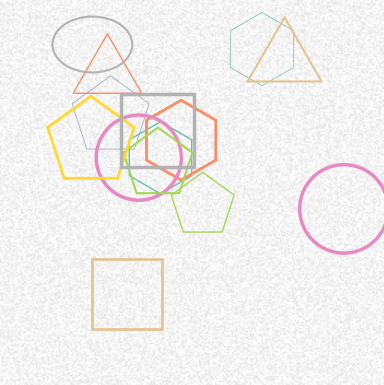[{"shape": "hexagon", "thickness": 0.5, "radius": 0.48, "center": [0.68, 0.873]}, {"shape": "hexagon", "thickness": 1, "radius": 0.47, "center": [0.417, 0.59]}, {"shape": "triangle", "thickness": 1, "radius": 0.51, "center": [0.279, 0.809]}, {"shape": "hexagon", "thickness": 2, "radius": 0.52, "center": [0.47, 0.636]}, {"shape": "pentagon", "thickness": 0.5, "radius": 0.53, "center": [0.287, 0.698]}, {"shape": "circle", "thickness": 2.5, "radius": 0.55, "center": [0.36, 0.591]}, {"shape": "circle", "thickness": 2.5, "radius": 0.57, "center": [0.893, 0.457]}, {"shape": "pentagon", "thickness": 1, "radius": 0.43, "center": [0.526, 0.467]}, {"shape": "pentagon", "thickness": 1.5, "radius": 0.47, "center": [0.41, 0.574]}, {"shape": "pentagon", "thickness": 2, "radius": 0.59, "center": [0.236, 0.632]}, {"shape": "triangle", "thickness": 1.5, "radius": 0.55, "center": [0.739, 0.844]}, {"shape": "square", "thickness": 2, "radius": 0.45, "center": [0.331, 0.237]}, {"shape": "oval", "thickness": 1.5, "radius": 0.52, "center": [0.24, 0.884]}, {"shape": "square", "thickness": 2.5, "radius": 0.48, "center": [0.409, 0.661]}]